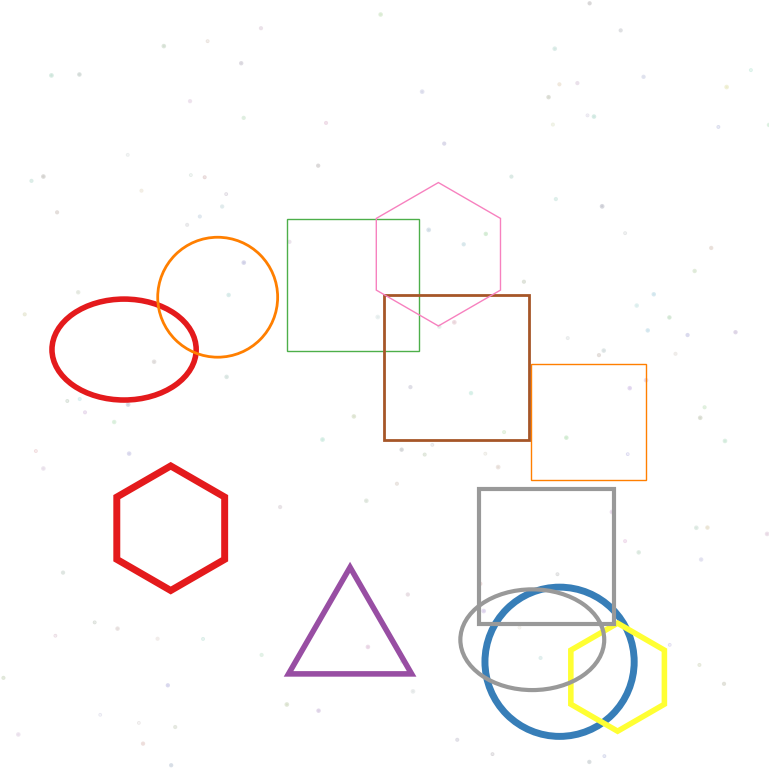[{"shape": "hexagon", "thickness": 2.5, "radius": 0.4, "center": [0.222, 0.314]}, {"shape": "oval", "thickness": 2, "radius": 0.47, "center": [0.161, 0.546]}, {"shape": "circle", "thickness": 2.5, "radius": 0.48, "center": [0.727, 0.141]}, {"shape": "square", "thickness": 0.5, "radius": 0.43, "center": [0.458, 0.63]}, {"shape": "triangle", "thickness": 2, "radius": 0.46, "center": [0.455, 0.171]}, {"shape": "square", "thickness": 0.5, "radius": 0.38, "center": [0.764, 0.452]}, {"shape": "circle", "thickness": 1, "radius": 0.39, "center": [0.283, 0.614]}, {"shape": "hexagon", "thickness": 2, "radius": 0.35, "center": [0.802, 0.121]}, {"shape": "square", "thickness": 1, "radius": 0.47, "center": [0.593, 0.523]}, {"shape": "hexagon", "thickness": 0.5, "radius": 0.47, "center": [0.569, 0.67]}, {"shape": "oval", "thickness": 1.5, "radius": 0.47, "center": [0.691, 0.169]}, {"shape": "square", "thickness": 1.5, "radius": 0.44, "center": [0.709, 0.277]}]